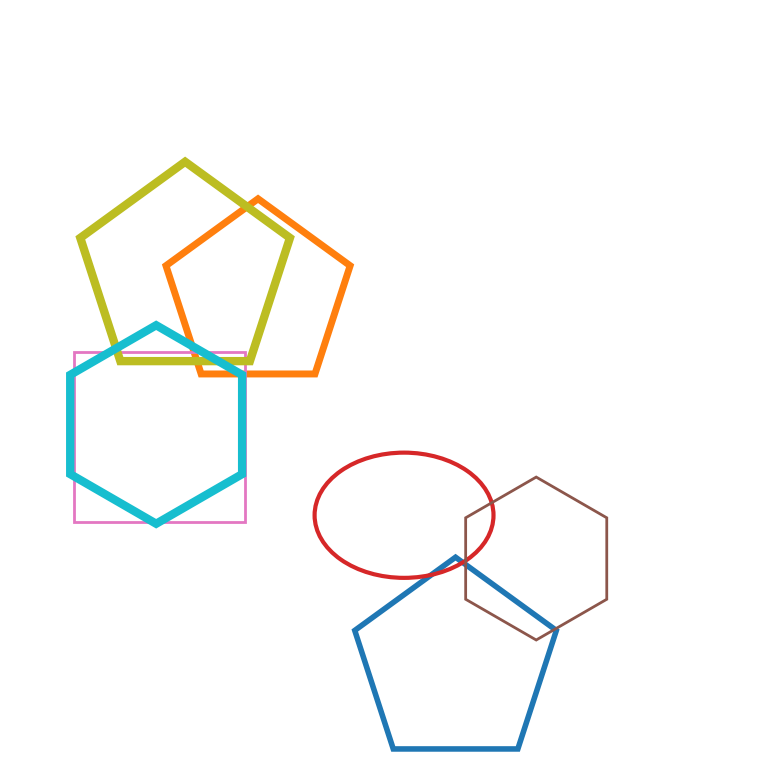[{"shape": "pentagon", "thickness": 2, "radius": 0.69, "center": [0.592, 0.139]}, {"shape": "pentagon", "thickness": 2.5, "radius": 0.63, "center": [0.335, 0.616]}, {"shape": "oval", "thickness": 1.5, "radius": 0.58, "center": [0.525, 0.331]}, {"shape": "hexagon", "thickness": 1, "radius": 0.53, "center": [0.696, 0.275]}, {"shape": "square", "thickness": 1, "radius": 0.55, "center": [0.207, 0.433]}, {"shape": "pentagon", "thickness": 3, "radius": 0.72, "center": [0.24, 0.647]}, {"shape": "hexagon", "thickness": 3, "radius": 0.64, "center": [0.203, 0.449]}]